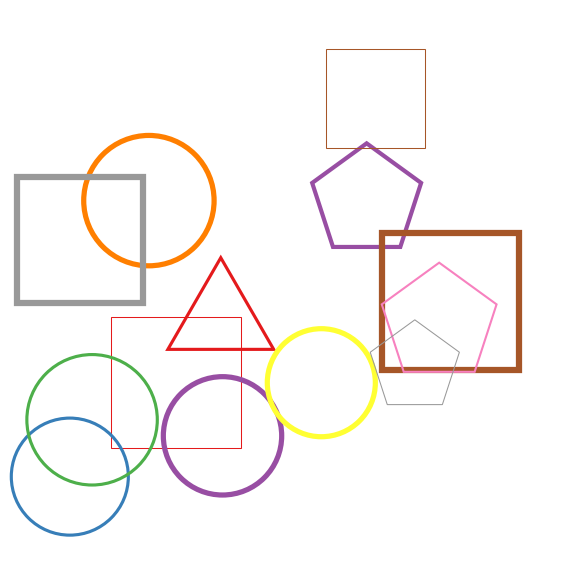[{"shape": "square", "thickness": 0.5, "radius": 0.56, "center": [0.305, 0.337]}, {"shape": "triangle", "thickness": 1.5, "radius": 0.53, "center": [0.382, 0.447]}, {"shape": "circle", "thickness": 1.5, "radius": 0.51, "center": [0.121, 0.174]}, {"shape": "circle", "thickness": 1.5, "radius": 0.56, "center": [0.159, 0.272]}, {"shape": "pentagon", "thickness": 2, "radius": 0.5, "center": [0.635, 0.652]}, {"shape": "circle", "thickness": 2.5, "radius": 0.51, "center": [0.385, 0.244]}, {"shape": "circle", "thickness": 2.5, "radius": 0.56, "center": [0.258, 0.652]}, {"shape": "circle", "thickness": 2.5, "radius": 0.47, "center": [0.556, 0.336]}, {"shape": "square", "thickness": 0.5, "radius": 0.43, "center": [0.65, 0.829]}, {"shape": "square", "thickness": 3, "radius": 0.59, "center": [0.78, 0.477]}, {"shape": "pentagon", "thickness": 1, "radius": 0.52, "center": [0.76, 0.44]}, {"shape": "square", "thickness": 3, "radius": 0.54, "center": [0.139, 0.584]}, {"shape": "pentagon", "thickness": 0.5, "radius": 0.41, "center": [0.718, 0.364]}]